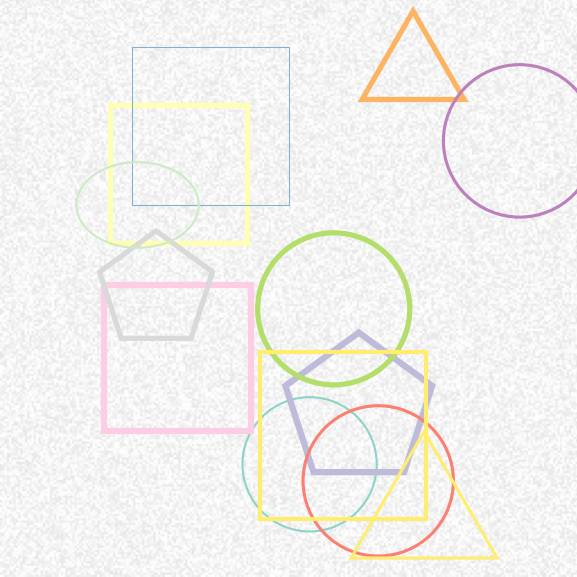[{"shape": "circle", "thickness": 1, "radius": 0.58, "center": [0.536, 0.195]}, {"shape": "square", "thickness": 2.5, "radius": 0.6, "center": [0.309, 0.698]}, {"shape": "pentagon", "thickness": 3, "radius": 0.67, "center": [0.621, 0.29]}, {"shape": "circle", "thickness": 1.5, "radius": 0.65, "center": [0.655, 0.166]}, {"shape": "square", "thickness": 0.5, "radius": 0.68, "center": [0.365, 0.781]}, {"shape": "triangle", "thickness": 2.5, "radius": 0.51, "center": [0.715, 0.878]}, {"shape": "circle", "thickness": 2.5, "radius": 0.66, "center": [0.578, 0.464]}, {"shape": "square", "thickness": 3, "radius": 0.63, "center": [0.308, 0.379]}, {"shape": "pentagon", "thickness": 2.5, "radius": 0.51, "center": [0.27, 0.497]}, {"shape": "circle", "thickness": 1.5, "radius": 0.66, "center": [0.9, 0.755]}, {"shape": "oval", "thickness": 1, "radius": 0.53, "center": [0.238, 0.644]}, {"shape": "square", "thickness": 2, "radius": 0.72, "center": [0.594, 0.245]}, {"shape": "triangle", "thickness": 1.5, "radius": 0.73, "center": [0.734, 0.106]}]